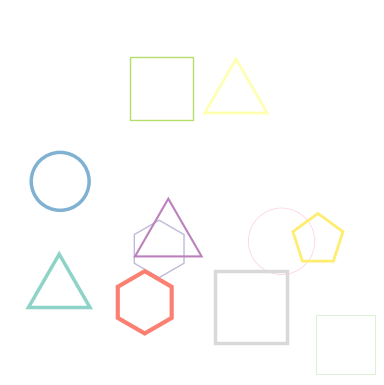[{"shape": "triangle", "thickness": 2.5, "radius": 0.46, "center": [0.154, 0.247]}, {"shape": "triangle", "thickness": 2, "radius": 0.47, "center": [0.613, 0.753]}, {"shape": "hexagon", "thickness": 1, "radius": 0.37, "center": [0.413, 0.353]}, {"shape": "hexagon", "thickness": 3, "radius": 0.4, "center": [0.376, 0.215]}, {"shape": "circle", "thickness": 2.5, "radius": 0.38, "center": [0.156, 0.529]}, {"shape": "square", "thickness": 1, "radius": 0.41, "center": [0.419, 0.77]}, {"shape": "circle", "thickness": 0.5, "radius": 0.43, "center": [0.731, 0.373]}, {"shape": "square", "thickness": 2.5, "radius": 0.47, "center": [0.653, 0.202]}, {"shape": "triangle", "thickness": 1.5, "radius": 0.5, "center": [0.437, 0.384]}, {"shape": "square", "thickness": 0.5, "radius": 0.38, "center": [0.897, 0.105]}, {"shape": "pentagon", "thickness": 2, "radius": 0.34, "center": [0.826, 0.377]}]